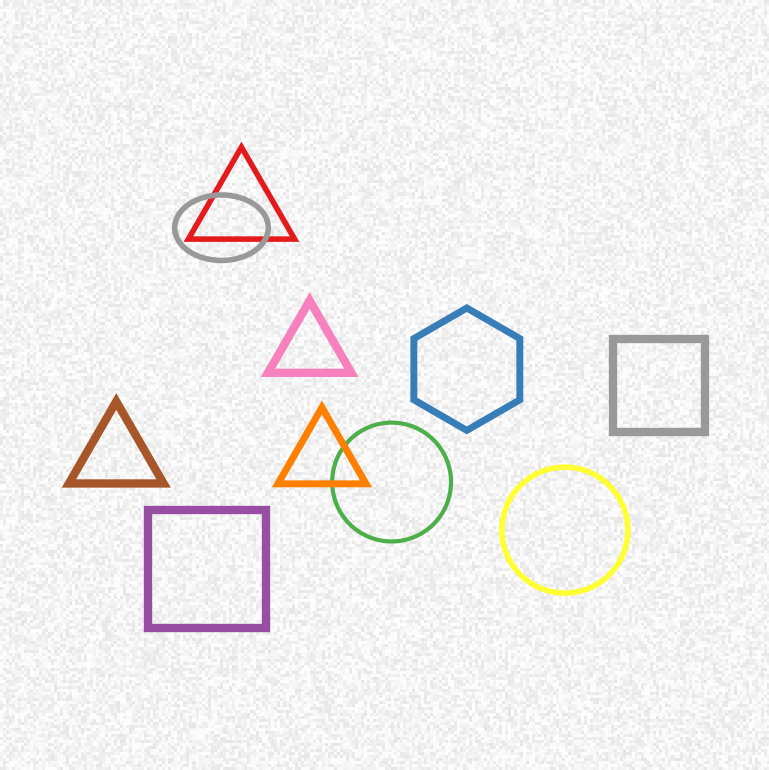[{"shape": "triangle", "thickness": 2, "radius": 0.4, "center": [0.314, 0.729]}, {"shape": "hexagon", "thickness": 2.5, "radius": 0.4, "center": [0.606, 0.521]}, {"shape": "circle", "thickness": 1.5, "radius": 0.39, "center": [0.509, 0.374]}, {"shape": "square", "thickness": 3, "radius": 0.38, "center": [0.269, 0.261]}, {"shape": "triangle", "thickness": 2.5, "radius": 0.33, "center": [0.418, 0.405]}, {"shape": "circle", "thickness": 2, "radius": 0.41, "center": [0.734, 0.312]}, {"shape": "triangle", "thickness": 3, "radius": 0.35, "center": [0.151, 0.408]}, {"shape": "triangle", "thickness": 3, "radius": 0.31, "center": [0.402, 0.547]}, {"shape": "square", "thickness": 3, "radius": 0.3, "center": [0.856, 0.499]}, {"shape": "oval", "thickness": 2, "radius": 0.3, "center": [0.288, 0.704]}]